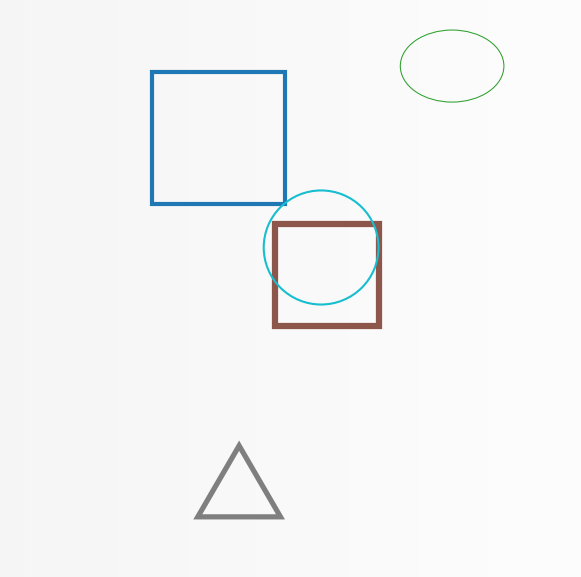[{"shape": "square", "thickness": 2, "radius": 0.57, "center": [0.376, 0.76]}, {"shape": "oval", "thickness": 0.5, "radius": 0.45, "center": [0.778, 0.885]}, {"shape": "square", "thickness": 3, "radius": 0.45, "center": [0.563, 0.523]}, {"shape": "triangle", "thickness": 2.5, "radius": 0.41, "center": [0.411, 0.145]}, {"shape": "circle", "thickness": 1, "radius": 0.49, "center": [0.552, 0.571]}]